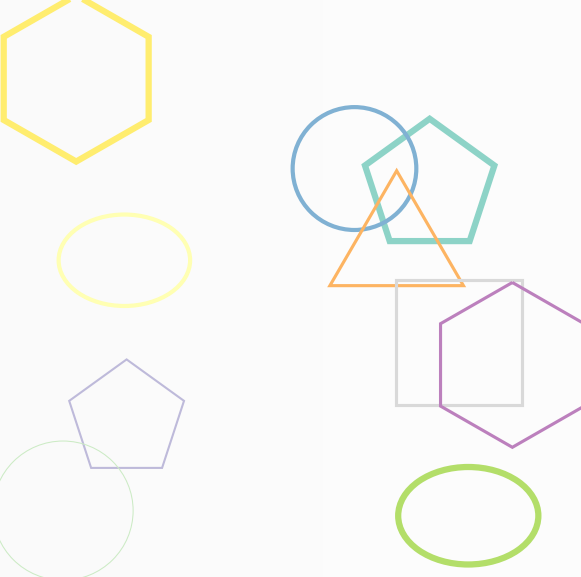[{"shape": "pentagon", "thickness": 3, "radius": 0.59, "center": [0.739, 0.676]}, {"shape": "oval", "thickness": 2, "radius": 0.57, "center": [0.214, 0.548]}, {"shape": "pentagon", "thickness": 1, "radius": 0.52, "center": [0.218, 0.273]}, {"shape": "circle", "thickness": 2, "radius": 0.53, "center": [0.61, 0.707]}, {"shape": "triangle", "thickness": 1.5, "radius": 0.66, "center": [0.682, 0.571]}, {"shape": "oval", "thickness": 3, "radius": 0.6, "center": [0.806, 0.106]}, {"shape": "square", "thickness": 1.5, "radius": 0.54, "center": [0.79, 0.406]}, {"shape": "hexagon", "thickness": 1.5, "radius": 0.71, "center": [0.881, 0.367]}, {"shape": "circle", "thickness": 0.5, "radius": 0.6, "center": [0.108, 0.115]}, {"shape": "hexagon", "thickness": 3, "radius": 0.72, "center": [0.131, 0.863]}]